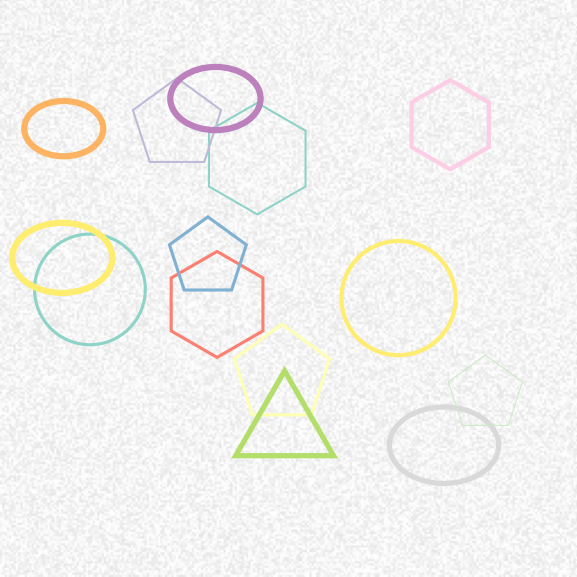[{"shape": "circle", "thickness": 1.5, "radius": 0.48, "center": [0.156, 0.498]}, {"shape": "hexagon", "thickness": 1, "radius": 0.48, "center": [0.445, 0.724]}, {"shape": "pentagon", "thickness": 1.5, "radius": 0.43, "center": [0.488, 0.351]}, {"shape": "pentagon", "thickness": 1, "radius": 0.4, "center": [0.307, 0.784]}, {"shape": "hexagon", "thickness": 1.5, "radius": 0.46, "center": [0.376, 0.472]}, {"shape": "pentagon", "thickness": 1.5, "radius": 0.35, "center": [0.36, 0.554]}, {"shape": "oval", "thickness": 3, "radius": 0.34, "center": [0.11, 0.776]}, {"shape": "triangle", "thickness": 2.5, "radius": 0.49, "center": [0.493, 0.259]}, {"shape": "hexagon", "thickness": 2, "radius": 0.39, "center": [0.78, 0.783]}, {"shape": "oval", "thickness": 2.5, "radius": 0.47, "center": [0.769, 0.228]}, {"shape": "oval", "thickness": 3, "radius": 0.39, "center": [0.373, 0.829]}, {"shape": "pentagon", "thickness": 0.5, "radius": 0.34, "center": [0.84, 0.317]}, {"shape": "oval", "thickness": 3, "radius": 0.43, "center": [0.108, 0.553]}, {"shape": "circle", "thickness": 2, "radius": 0.49, "center": [0.69, 0.483]}]